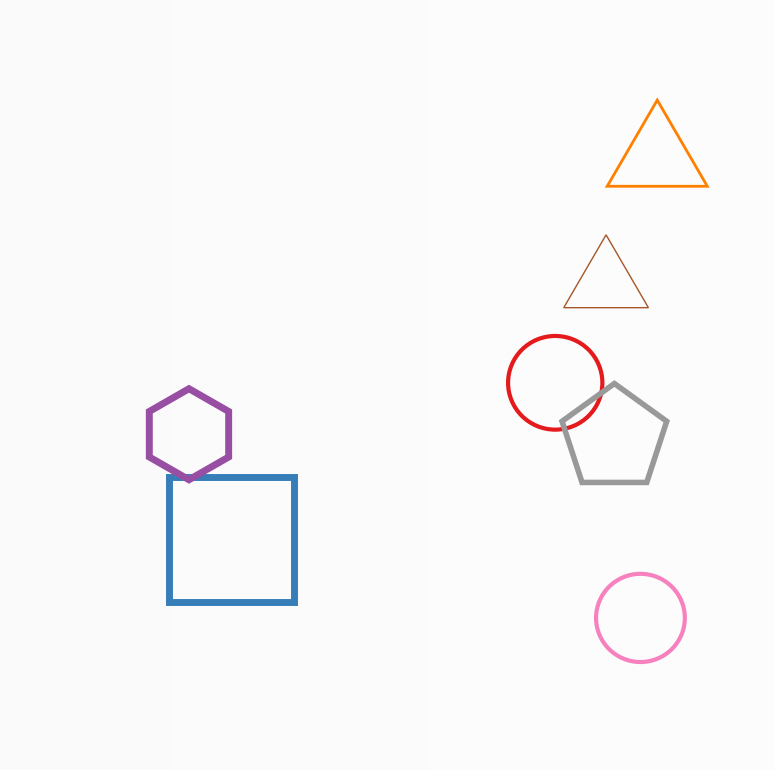[{"shape": "circle", "thickness": 1.5, "radius": 0.3, "center": [0.716, 0.503]}, {"shape": "square", "thickness": 2.5, "radius": 0.4, "center": [0.299, 0.299]}, {"shape": "hexagon", "thickness": 2.5, "radius": 0.3, "center": [0.244, 0.436]}, {"shape": "triangle", "thickness": 1, "radius": 0.37, "center": [0.848, 0.795]}, {"shape": "triangle", "thickness": 0.5, "radius": 0.32, "center": [0.782, 0.632]}, {"shape": "circle", "thickness": 1.5, "radius": 0.29, "center": [0.826, 0.198]}, {"shape": "pentagon", "thickness": 2, "radius": 0.36, "center": [0.793, 0.431]}]